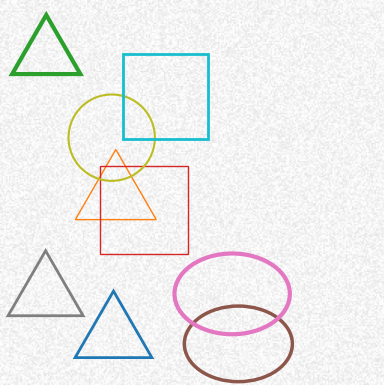[{"shape": "triangle", "thickness": 2, "radius": 0.58, "center": [0.295, 0.129]}, {"shape": "triangle", "thickness": 1, "radius": 0.61, "center": [0.301, 0.49]}, {"shape": "triangle", "thickness": 3, "radius": 0.51, "center": [0.12, 0.859]}, {"shape": "square", "thickness": 1, "radius": 0.57, "center": [0.374, 0.455]}, {"shape": "oval", "thickness": 2.5, "radius": 0.7, "center": [0.619, 0.107]}, {"shape": "oval", "thickness": 3, "radius": 0.75, "center": [0.603, 0.237]}, {"shape": "triangle", "thickness": 2, "radius": 0.56, "center": [0.118, 0.236]}, {"shape": "circle", "thickness": 1.5, "radius": 0.56, "center": [0.29, 0.642]}, {"shape": "square", "thickness": 2, "radius": 0.56, "center": [0.43, 0.749]}]